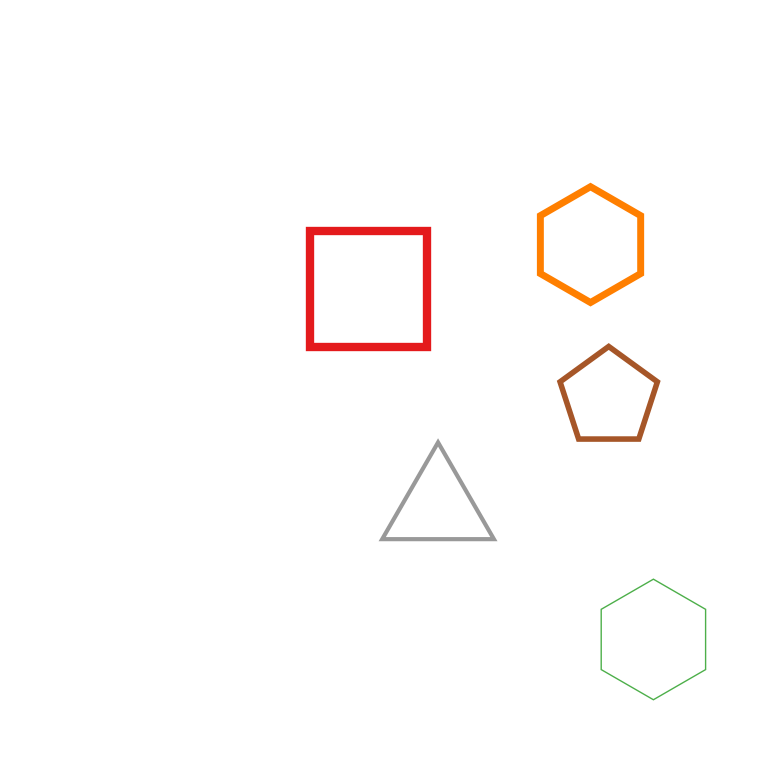[{"shape": "square", "thickness": 3, "radius": 0.38, "center": [0.479, 0.625]}, {"shape": "hexagon", "thickness": 0.5, "radius": 0.39, "center": [0.849, 0.17]}, {"shape": "hexagon", "thickness": 2.5, "radius": 0.38, "center": [0.767, 0.682]}, {"shape": "pentagon", "thickness": 2, "radius": 0.33, "center": [0.791, 0.484]}, {"shape": "triangle", "thickness": 1.5, "radius": 0.42, "center": [0.569, 0.342]}]